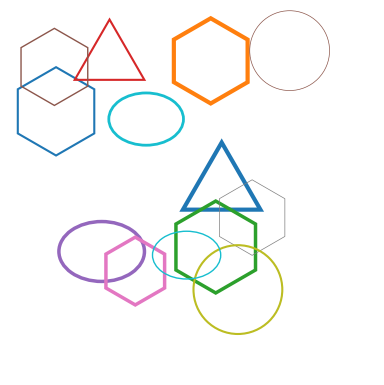[{"shape": "triangle", "thickness": 3, "radius": 0.58, "center": [0.576, 0.514]}, {"shape": "hexagon", "thickness": 1.5, "radius": 0.57, "center": [0.146, 0.711]}, {"shape": "hexagon", "thickness": 3, "radius": 0.55, "center": [0.547, 0.842]}, {"shape": "hexagon", "thickness": 2.5, "radius": 0.6, "center": [0.56, 0.358]}, {"shape": "triangle", "thickness": 1.5, "radius": 0.52, "center": [0.285, 0.845]}, {"shape": "oval", "thickness": 2.5, "radius": 0.56, "center": [0.264, 0.347]}, {"shape": "circle", "thickness": 0.5, "radius": 0.52, "center": [0.752, 0.868]}, {"shape": "hexagon", "thickness": 1, "radius": 0.5, "center": [0.141, 0.826]}, {"shape": "hexagon", "thickness": 2.5, "radius": 0.44, "center": [0.351, 0.296]}, {"shape": "hexagon", "thickness": 0.5, "radius": 0.49, "center": [0.655, 0.435]}, {"shape": "circle", "thickness": 1.5, "radius": 0.58, "center": [0.618, 0.248]}, {"shape": "oval", "thickness": 2, "radius": 0.48, "center": [0.38, 0.691]}, {"shape": "oval", "thickness": 1, "radius": 0.44, "center": [0.485, 0.337]}]